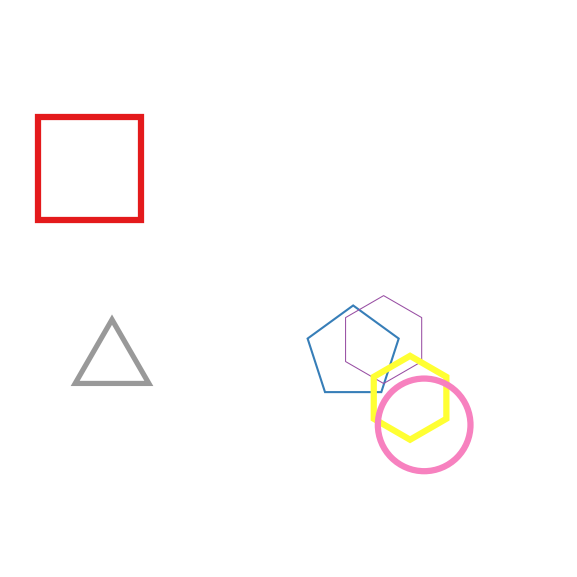[{"shape": "square", "thickness": 3, "radius": 0.45, "center": [0.155, 0.708]}, {"shape": "pentagon", "thickness": 1, "radius": 0.41, "center": [0.612, 0.387]}, {"shape": "hexagon", "thickness": 0.5, "radius": 0.38, "center": [0.664, 0.411]}, {"shape": "hexagon", "thickness": 3, "radius": 0.36, "center": [0.71, 0.31]}, {"shape": "circle", "thickness": 3, "radius": 0.4, "center": [0.734, 0.263]}, {"shape": "triangle", "thickness": 2.5, "radius": 0.37, "center": [0.194, 0.372]}]